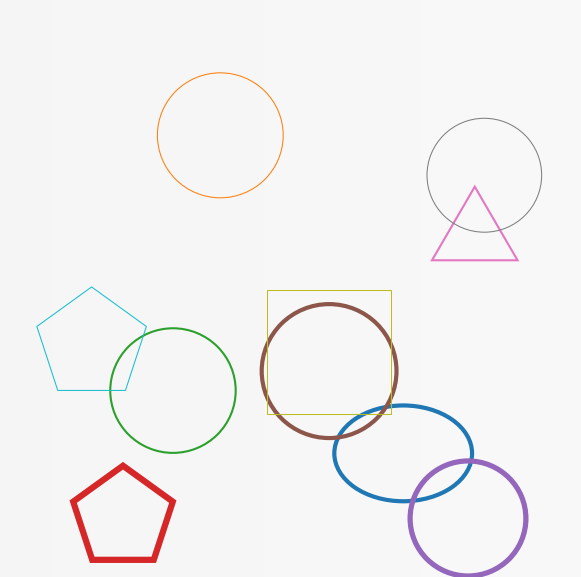[{"shape": "oval", "thickness": 2, "radius": 0.59, "center": [0.694, 0.214]}, {"shape": "circle", "thickness": 0.5, "radius": 0.54, "center": [0.379, 0.765]}, {"shape": "circle", "thickness": 1, "radius": 0.54, "center": [0.298, 0.323]}, {"shape": "pentagon", "thickness": 3, "radius": 0.45, "center": [0.212, 0.103]}, {"shape": "circle", "thickness": 2.5, "radius": 0.5, "center": [0.805, 0.101]}, {"shape": "circle", "thickness": 2, "radius": 0.58, "center": [0.566, 0.357]}, {"shape": "triangle", "thickness": 1, "radius": 0.42, "center": [0.817, 0.591]}, {"shape": "circle", "thickness": 0.5, "radius": 0.49, "center": [0.833, 0.696]}, {"shape": "square", "thickness": 0.5, "radius": 0.54, "center": [0.566, 0.39]}, {"shape": "pentagon", "thickness": 0.5, "radius": 0.5, "center": [0.158, 0.403]}]